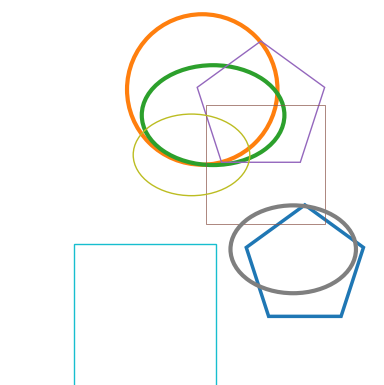[{"shape": "pentagon", "thickness": 2.5, "radius": 0.8, "center": [0.792, 0.308]}, {"shape": "circle", "thickness": 3, "radius": 0.98, "center": [0.525, 0.768]}, {"shape": "oval", "thickness": 3, "radius": 0.93, "center": [0.553, 0.701]}, {"shape": "pentagon", "thickness": 1, "radius": 0.87, "center": [0.678, 0.719]}, {"shape": "square", "thickness": 0.5, "radius": 0.77, "center": [0.69, 0.573]}, {"shape": "oval", "thickness": 3, "radius": 0.81, "center": [0.762, 0.352]}, {"shape": "oval", "thickness": 1, "radius": 0.76, "center": [0.497, 0.598]}, {"shape": "square", "thickness": 1, "radius": 0.92, "center": [0.377, 0.181]}]